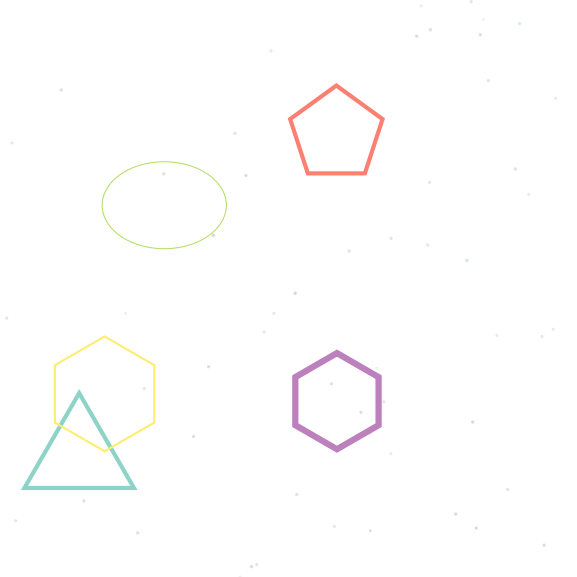[{"shape": "triangle", "thickness": 2, "radius": 0.55, "center": [0.137, 0.209]}, {"shape": "pentagon", "thickness": 2, "radius": 0.42, "center": [0.582, 0.767]}, {"shape": "oval", "thickness": 0.5, "radius": 0.54, "center": [0.284, 0.644]}, {"shape": "hexagon", "thickness": 3, "radius": 0.42, "center": [0.583, 0.304]}, {"shape": "hexagon", "thickness": 1, "radius": 0.5, "center": [0.181, 0.317]}]